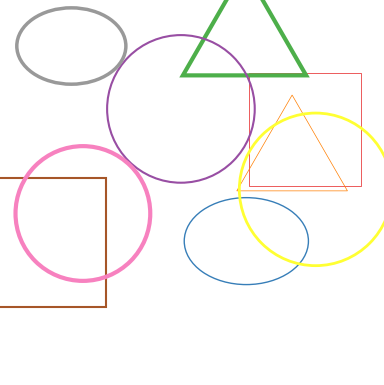[{"shape": "square", "thickness": 0.5, "radius": 0.73, "center": [0.792, 0.663]}, {"shape": "oval", "thickness": 1, "radius": 0.81, "center": [0.64, 0.374]}, {"shape": "triangle", "thickness": 3, "radius": 0.92, "center": [0.635, 0.897]}, {"shape": "circle", "thickness": 1.5, "radius": 0.96, "center": [0.47, 0.717]}, {"shape": "triangle", "thickness": 0.5, "radius": 0.83, "center": [0.759, 0.587]}, {"shape": "circle", "thickness": 2, "radius": 0.99, "center": [0.82, 0.508]}, {"shape": "square", "thickness": 1.5, "radius": 0.84, "center": [0.108, 0.37]}, {"shape": "circle", "thickness": 3, "radius": 0.87, "center": [0.215, 0.445]}, {"shape": "oval", "thickness": 2.5, "radius": 0.71, "center": [0.185, 0.88]}]